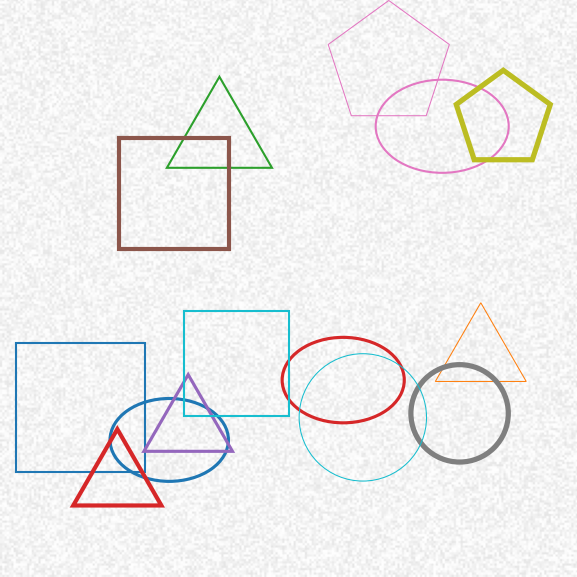[{"shape": "oval", "thickness": 1.5, "radius": 0.51, "center": [0.293, 0.237]}, {"shape": "square", "thickness": 1, "radius": 0.56, "center": [0.139, 0.294]}, {"shape": "triangle", "thickness": 0.5, "radius": 0.45, "center": [0.833, 0.384]}, {"shape": "triangle", "thickness": 1, "radius": 0.53, "center": [0.38, 0.761]}, {"shape": "triangle", "thickness": 2, "radius": 0.44, "center": [0.203, 0.168]}, {"shape": "oval", "thickness": 1.5, "radius": 0.53, "center": [0.594, 0.341]}, {"shape": "triangle", "thickness": 1.5, "radius": 0.44, "center": [0.326, 0.262]}, {"shape": "square", "thickness": 2, "radius": 0.48, "center": [0.301, 0.664]}, {"shape": "pentagon", "thickness": 0.5, "radius": 0.55, "center": [0.673, 0.888]}, {"shape": "oval", "thickness": 1, "radius": 0.58, "center": [0.766, 0.78]}, {"shape": "circle", "thickness": 2.5, "radius": 0.42, "center": [0.796, 0.283]}, {"shape": "pentagon", "thickness": 2.5, "radius": 0.43, "center": [0.871, 0.792]}, {"shape": "circle", "thickness": 0.5, "radius": 0.55, "center": [0.628, 0.276]}, {"shape": "square", "thickness": 1, "radius": 0.46, "center": [0.41, 0.37]}]